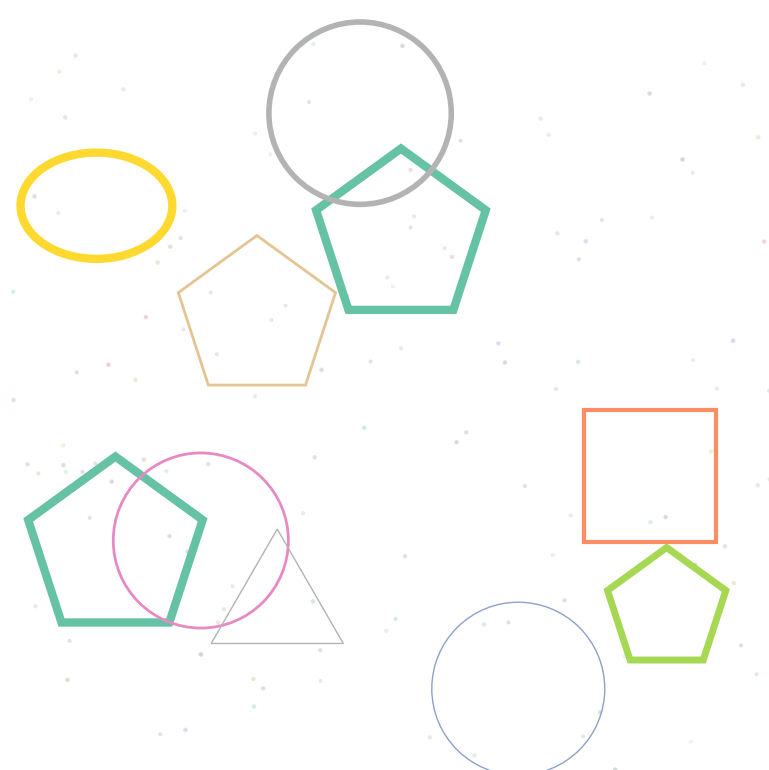[{"shape": "pentagon", "thickness": 3, "radius": 0.58, "center": [0.521, 0.691]}, {"shape": "pentagon", "thickness": 3, "radius": 0.6, "center": [0.15, 0.288]}, {"shape": "square", "thickness": 1.5, "radius": 0.43, "center": [0.844, 0.382]}, {"shape": "circle", "thickness": 0.5, "radius": 0.56, "center": [0.673, 0.106]}, {"shape": "circle", "thickness": 1, "radius": 0.57, "center": [0.261, 0.298]}, {"shape": "pentagon", "thickness": 2.5, "radius": 0.4, "center": [0.866, 0.208]}, {"shape": "oval", "thickness": 3, "radius": 0.49, "center": [0.125, 0.733]}, {"shape": "pentagon", "thickness": 1, "radius": 0.54, "center": [0.334, 0.587]}, {"shape": "circle", "thickness": 2, "radius": 0.59, "center": [0.468, 0.853]}, {"shape": "triangle", "thickness": 0.5, "radius": 0.5, "center": [0.36, 0.214]}]